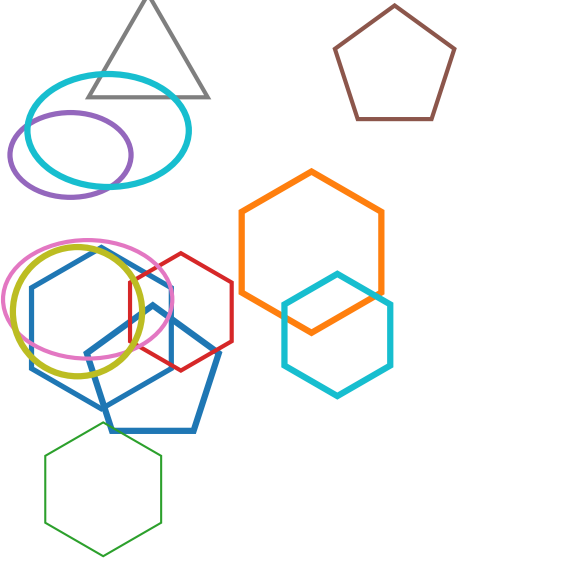[{"shape": "hexagon", "thickness": 2.5, "radius": 0.7, "center": [0.176, 0.431]}, {"shape": "pentagon", "thickness": 3, "radius": 0.6, "center": [0.265, 0.35]}, {"shape": "hexagon", "thickness": 3, "radius": 0.7, "center": [0.539, 0.562]}, {"shape": "hexagon", "thickness": 1, "radius": 0.58, "center": [0.179, 0.152]}, {"shape": "hexagon", "thickness": 2, "radius": 0.51, "center": [0.313, 0.459]}, {"shape": "oval", "thickness": 2.5, "radius": 0.52, "center": [0.122, 0.731]}, {"shape": "pentagon", "thickness": 2, "radius": 0.54, "center": [0.683, 0.881]}, {"shape": "oval", "thickness": 2, "radius": 0.73, "center": [0.152, 0.481]}, {"shape": "triangle", "thickness": 2, "radius": 0.6, "center": [0.256, 0.89]}, {"shape": "circle", "thickness": 3, "radius": 0.56, "center": [0.134, 0.459]}, {"shape": "oval", "thickness": 3, "radius": 0.7, "center": [0.187, 0.773]}, {"shape": "hexagon", "thickness": 3, "radius": 0.53, "center": [0.584, 0.419]}]